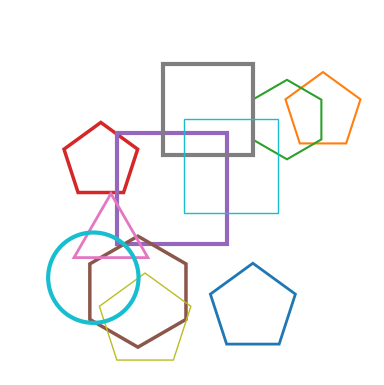[{"shape": "pentagon", "thickness": 2, "radius": 0.58, "center": [0.657, 0.2]}, {"shape": "pentagon", "thickness": 1.5, "radius": 0.51, "center": [0.839, 0.71]}, {"shape": "hexagon", "thickness": 1.5, "radius": 0.52, "center": [0.745, 0.689]}, {"shape": "pentagon", "thickness": 2.5, "radius": 0.5, "center": [0.262, 0.581]}, {"shape": "square", "thickness": 3, "radius": 0.72, "center": [0.447, 0.51]}, {"shape": "hexagon", "thickness": 2.5, "radius": 0.72, "center": [0.358, 0.242]}, {"shape": "triangle", "thickness": 2, "radius": 0.55, "center": [0.288, 0.386]}, {"shape": "square", "thickness": 3, "radius": 0.59, "center": [0.54, 0.715]}, {"shape": "pentagon", "thickness": 1, "radius": 0.62, "center": [0.377, 0.166]}, {"shape": "square", "thickness": 1, "radius": 0.61, "center": [0.6, 0.57]}, {"shape": "circle", "thickness": 3, "radius": 0.59, "center": [0.242, 0.279]}]